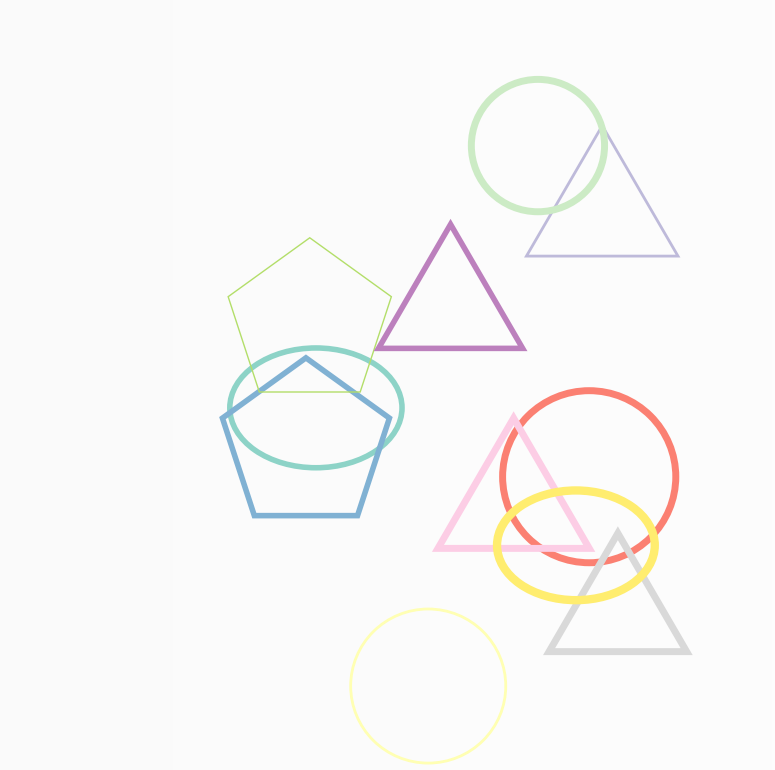[{"shape": "oval", "thickness": 2, "radius": 0.56, "center": [0.408, 0.47]}, {"shape": "circle", "thickness": 1, "radius": 0.5, "center": [0.553, 0.109]}, {"shape": "triangle", "thickness": 1, "radius": 0.56, "center": [0.777, 0.724]}, {"shape": "circle", "thickness": 2.5, "radius": 0.56, "center": [0.76, 0.381]}, {"shape": "pentagon", "thickness": 2, "radius": 0.57, "center": [0.395, 0.422]}, {"shape": "pentagon", "thickness": 0.5, "radius": 0.55, "center": [0.4, 0.58]}, {"shape": "triangle", "thickness": 2.5, "radius": 0.56, "center": [0.663, 0.344]}, {"shape": "triangle", "thickness": 2.5, "radius": 0.51, "center": [0.797, 0.205]}, {"shape": "triangle", "thickness": 2, "radius": 0.54, "center": [0.581, 0.601]}, {"shape": "circle", "thickness": 2.5, "radius": 0.43, "center": [0.694, 0.811]}, {"shape": "oval", "thickness": 3, "radius": 0.51, "center": [0.743, 0.292]}]